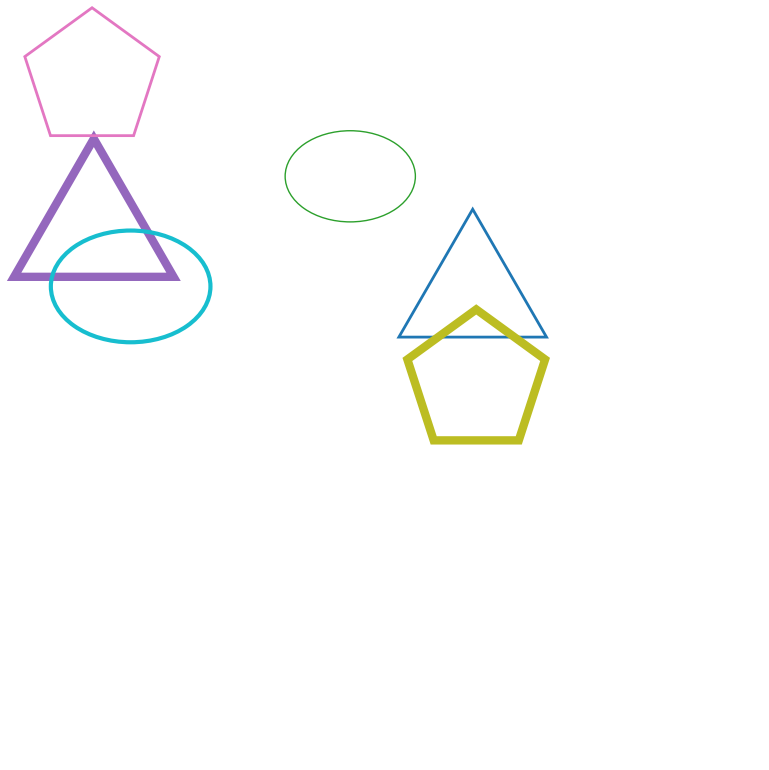[{"shape": "triangle", "thickness": 1, "radius": 0.55, "center": [0.614, 0.618]}, {"shape": "oval", "thickness": 0.5, "radius": 0.42, "center": [0.455, 0.771]}, {"shape": "triangle", "thickness": 3, "radius": 0.6, "center": [0.122, 0.7]}, {"shape": "pentagon", "thickness": 1, "radius": 0.46, "center": [0.12, 0.898]}, {"shape": "pentagon", "thickness": 3, "radius": 0.47, "center": [0.618, 0.504]}, {"shape": "oval", "thickness": 1.5, "radius": 0.52, "center": [0.17, 0.628]}]